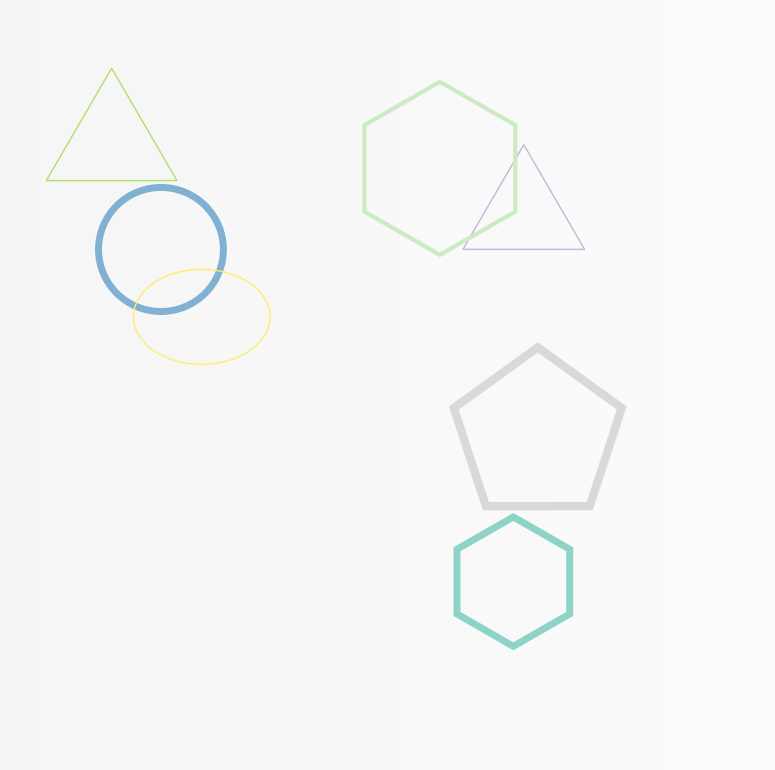[{"shape": "hexagon", "thickness": 2.5, "radius": 0.42, "center": [0.662, 0.245]}, {"shape": "triangle", "thickness": 0.5, "radius": 0.45, "center": [0.676, 0.721]}, {"shape": "circle", "thickness": 2.5, "radius": 0.4, "center": [0.208, 0.676]}, {"shape": "triangle", "thickness": 0.5, "radius": 0.49, "center": [0.144, 0.814]}, {"shape": "pentagon", "thickness": 3, "radius": 0.57, "center": [0.694, 0.435]}, {"shape": "hexagon", "thickness": 1.5, "radius": 0.56, "center": [0.568, 0.781]}, {"shape": "oval", "thickness": 0.5, "radius": 0.44, "center": [0.26, 0.589]}]